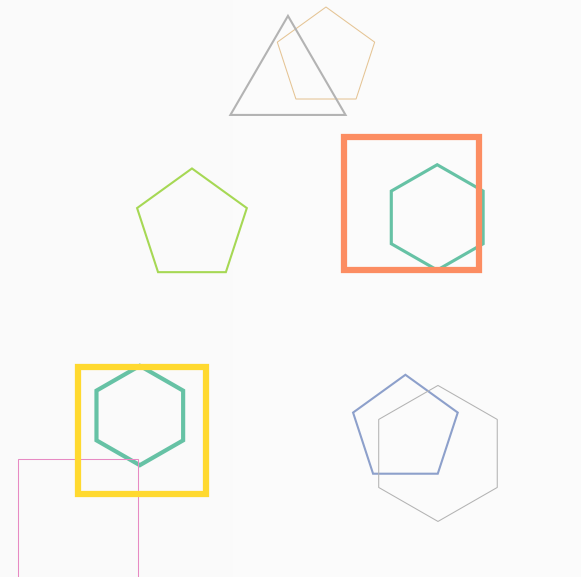[{"shape": "hexagon", "thickness": 2, "radius": 0.43, "center": [0.241, 0.28]}, {"shape": "hexagon", "thickness": 1.5, "radius": 0.46, "center": [0.752, 0.623]}, {"shape": "square", "thickness": 3, "radius": 0.58, "center": [0.708, 0.646]}, {"shape": "pentagon", "thickness": 1, "radius": 0.47, "center": [0.697, 0.255]}, {"shape": "square", "thickness": 0.5, "radius": 0.51, "center": [0.134, 0.101]}, {"shape": "pentagon", "thickness": 1, "radius": 0.5, "center": [0.33, 0.608]}, {"shape": "square", "thickness": 3, "radius": 0.55, "center": [0.245, 0.254]}, {"shape": "pentagon", "thickness": 0.5, "radius": 0.44, "center": [0.561, 0.899]}, {"shape": "triangle", "thickness": 1, "radius": 0.57, "center": [0.495, 0.857]}, {"shape": "hexagon", "thickness": 0.5, "radius": 0.59, "center": [0.754, 0.214]}]